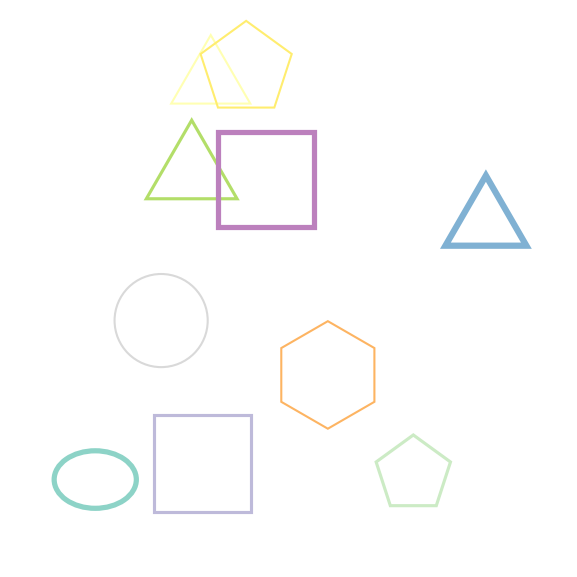[{"shape": "oval", "thickness": 2.5, "radius": 0.36, "center": [0.165, 0.169]}, {"shape": "triangle", "thickness": 1, "radius": 0.4, "center": [0.365, 0.859]}, {"shape": "square", "thickness": 1.5, "radius": 0.42, "center": [0.35, 0.196]}, {"shape": "triangle", "thickness": 3, "radius": 0.4, "center": [0.841, 0.614]}, {"shape": "hexagon", "thickness": 1, "radius": 0.47, "center": [0.568, 0.35]}, {"shape": "triangle", "thickness": 1.5, "radius": 0.45, "center": [0.332, 0.7]}, {"shape": "circle", "thickness": 1, "radius": 0.4, "center": [0.279, 0.444]}, {"shape": "square", "thickness": 2.5, "radius": 0.41, "center": [0.46, 0.688]}, {"shape": "pentagon", "thickness": 1.5, "radius": 0.34, "center": [0.716, 0.178]}, {"shape": "pentagon", "thickness": 1, "radius": 0.41, "center": [0.426, 0.88]}]